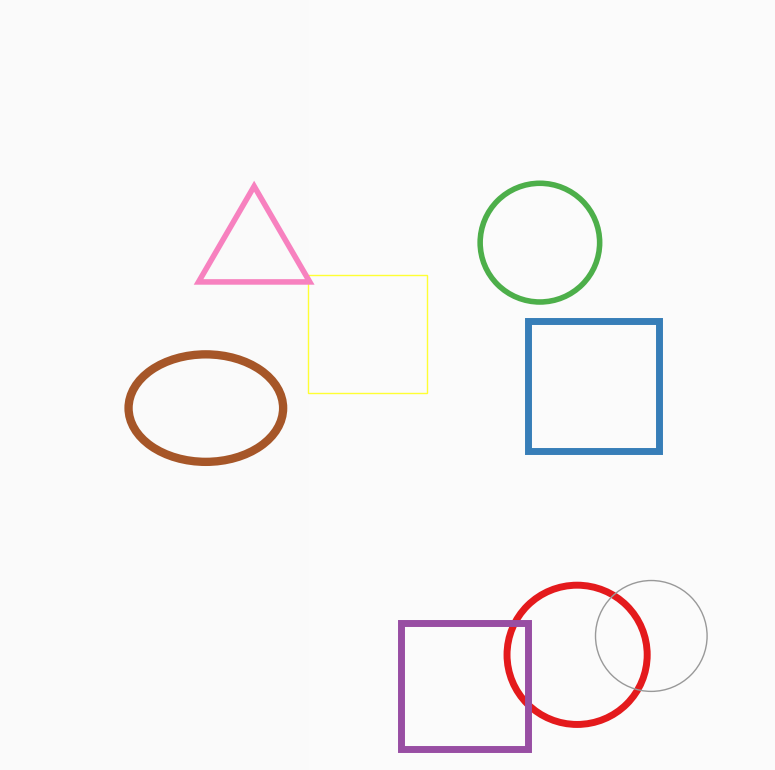[{"shape": "circle", "thickness": 2.5, "radius": 0.45, "center": [0.745, 0.15]}, {"shape": "square", "thickness": 2.5, "radius": 0.42, "center": [0.766, 0.499]}, {"shape": "circle", "thickness": 2, "radius": 0.39, "center": [0.697, 0.685]}, {"shape": "square", "thickness": 2.5, "radius": 0.41, "center": [0.599, 0.109]}, {"shape": "square", "thickness": 0.5, "radius": 0.38, "center": [0.474, 0.566]}, {"shape": "oval", "thickness": 3, "radius": 0.5, "center": [0.266, 0.47]}, {"shape": "triangle", "thickness": 2, "radius": 0.41, "center": [0.328, 0.675]}, {"shape": "circle", "thickness": 0.5, "radius": 0.36, "center": [0.84, 0.174]}]